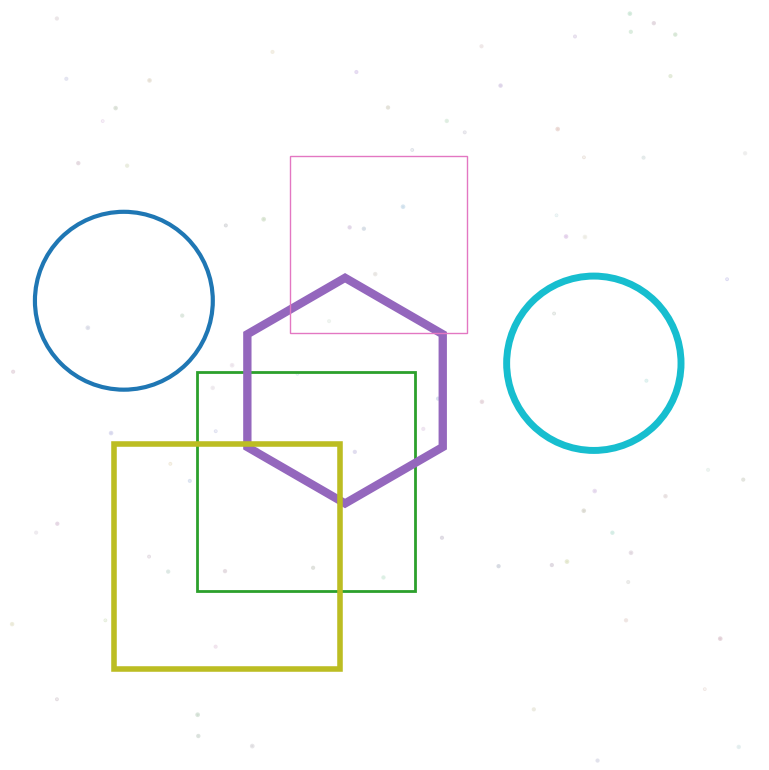[{"shape": "circle", "thickness": 1.5, "radius": 0.58, "center": [0.161, 0.609]}, {"shape": "square", "thickness": 1, "radius": 0.71, "center": [0.398, 0.375]}, {"shape": "hexagon", "thickness": 3, "radius": 0.73, "center": [0.448, 0.493]}, {"shape": "square", "thickness": 0.5, "radius": 0.58, "center": [0.491, 0.682]}, {"shape": "square", "thickness": 2, "radius": 0.73, "center": [0.295, 0.277]}, {"shape": "circle", "thickness": 2.5, "radius": 0.57, "center": [0.771, 0.528]}]